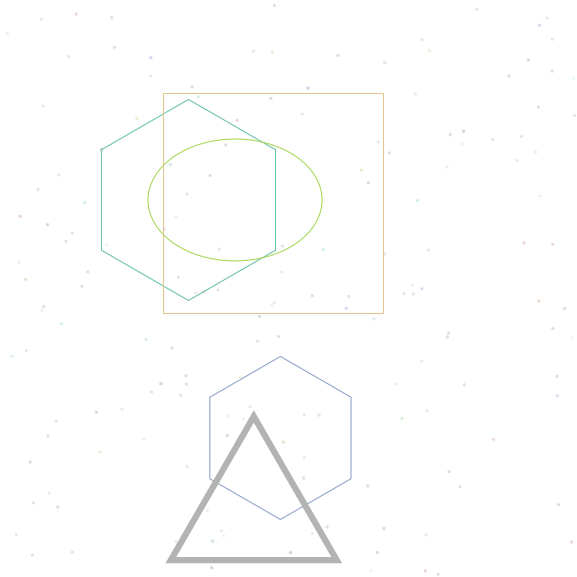[{"shape": "hexagon", "thickness": 0.5, "radius": 0.87, "center": [0.326, 0.653]}, {"shape": "hexagon", "thickness": 0.5, "radius": 0.71, "center": [0.486, 0.241]}, {"shape": "oval", "thickness": 0.5, "radius": 0.75, "center": [0.407, 0.653]}, {"shape": "square", "thickness": 0.5, "radius": 0.95, "center": [0.473, 0.648]}, {"shape": "triangle", "thickness": 3, "radius": 0.83, "center": [0.439, 0.112]}]